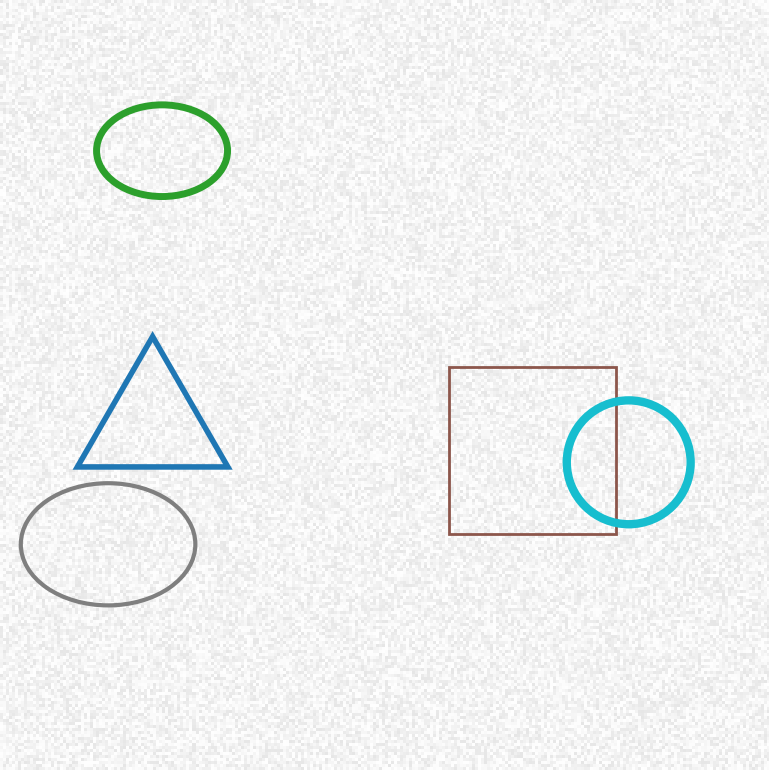[{"shape": "triangle", "thickness": 2, "radius": 0.56, "center": [0.198, 0.45]}, {"shape": "oval", "thickness": 2.5, "radius": 0.43, "center": [0.21, 0.804]}, {"shape": "square", "thickness": 1, "radius": 0.54, "center": [0.692, 0.415]}, {"shape": "oval", "thickness": 1.5, "radius": 0.57, "center": [0.14, 0.293]}, {"shape": "circle", "thickness": 3, "radius": 0.4, "center": [0.817, 0.4]}]